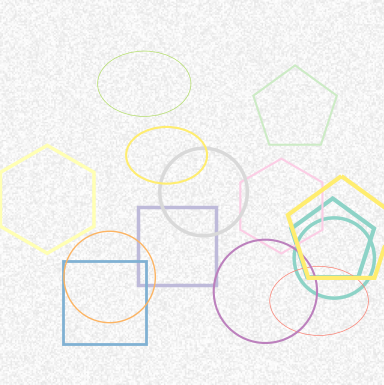[{"shape": "pentagon", "thickness": 3, "radius": 0.57, "center": [0.864, 0.372]}, {"shape": "circle", "thickness": 2.5, "radius": 0.52, "center": [0.868, 0.33]}, {"shape": "hexagon", "thickness": 2.5, "radius": 0.7, "center": [0.123, 0.482]}, {"shape": "square", "thickness": 2.5, "radius": 0.5, "center": [0.46, 0.362]}, {"shape": "oval", "thickness": 0.5, "radius": 0.64, "center": [0.829, 0.218]}, {"shape": "square", "thickness": 2, "radius": 0.54, "center": [0.271, 0.214]}, {"shape": "circle", "thickness": 1, "radius": 0.59, "center": [0.285, 0.281]}, {"shape": "oval", "thickness": 0.5, "radius": 0.61, "center": [0.375, 0.782]}, {"shape": "hexagon", "thickness": 1.5, "radius": 0.62, "center": [0.731, 0.465]}, {"shape": "circle", "thickness": 2.5, "radius": 0.57, "center": [0.529, 0.501]}, {"shape": "circle", "thickness": 1.5, "radius": 0.67, "center": [0.689, 0.243]}, {"shape": "pentagon", "thickness": 1.5, "radius": 0.57, "center": [0.766, 0.716]}, {"shape": "pentagon", "thickness": 3, "radius": 0.73, "center": [0.887, 0.396]}, {"shape": "oval", "thickness": 1.5, "radius": 0.53, "center": [0.433, 0.597]}]